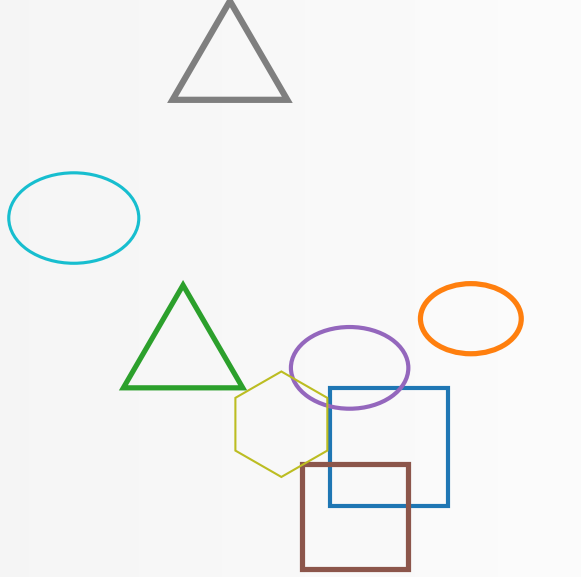[{"shape": "square", "thickness": 2, "radius": 0.51, "center": [0.669, 0.225]}, {"shape": "oval", "thickness": 2.5, "radius": 0.43, "center": [0.81, 0.447]}, {"shape": "triangle", "thickness": 2.5, "radius": 0.59, "center": [0.315, 0.387]}, {"shape": "oval", "thickness": 2, "radius": 0.51, "center": [0.602, 0.362]}, {"shape": "square", "thickness": 2.5, "radius": 0.46, "center": [0.611, 0.105]}, {"shape": "triangle", "thickness": 3, "radius": 0.57, "center": [0.396, 0.883]}, {"shape": "hexagon", "thickness": 1, "radius": 0.46, "center": [0.484, 0.265]}, {"shape": "oval", "thickness": 1.5, "radius": 0.56, "center": [0.127, 0.622]}]